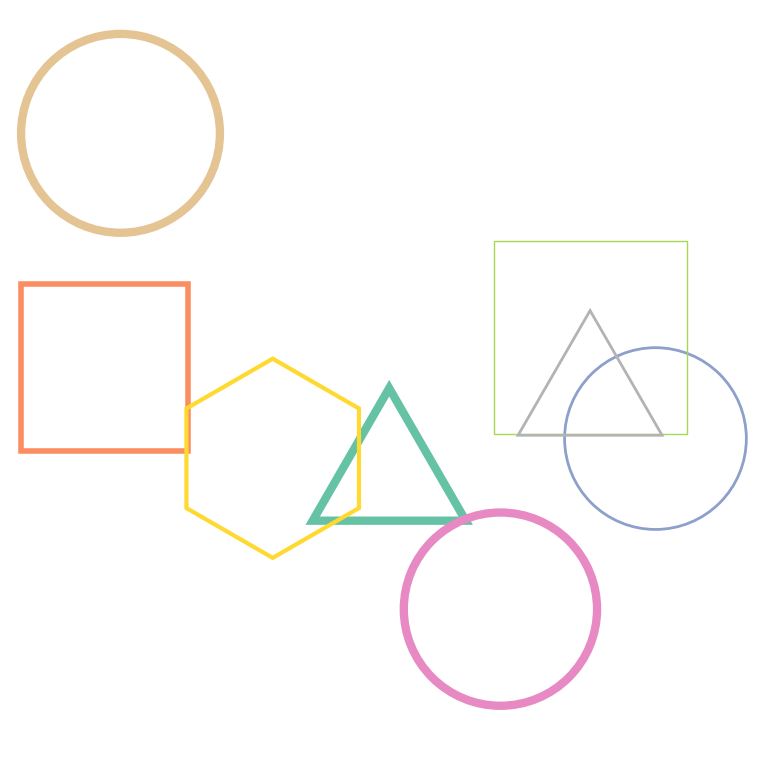[{"shape": "triangle", "thickness": 3, "radius": 0.57, "center": [0.505, 0.381]}, {"shape": "square", "thickness": 2, "radius": 0.54, "center": [0.136, 0.522]}, {"shape": "circle", "thickness": 1, "radius": 0.59, "center": [0.851, 0.43]}, {"shape": "circle", "thickness": 3, "radius": 0.63, "center": [0.65, 0.209]}, {"shape": "square", "thickness": 0.5, "radius": 0.63, "center": [0.767, 0.562]}, {"shape": "hexagon", "thickness": 1.5, "radius": 0.65, "center": [0.354, 0.405]}, {"shape": "circle", "thickness": 3, "radius": 0.65, "center": [0.156, 0.827]}, {"shape": "triangle", "thickness": 1, "radius": 0.54, "center": [0.766, 0.489]}]